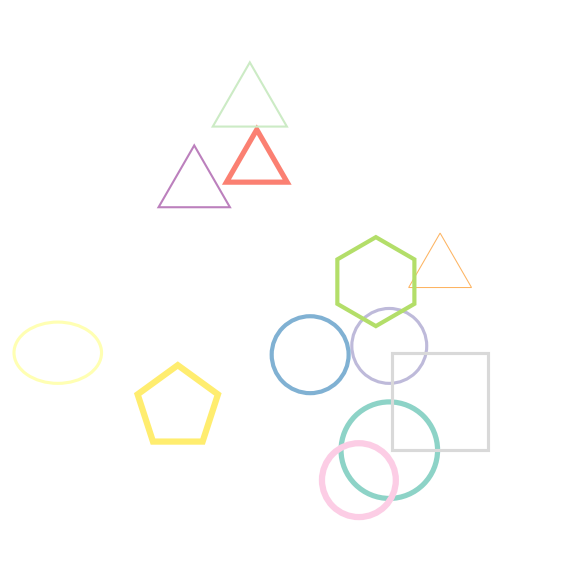[{"shape": "circle", "thickness": 2.5, "radius": 0.42, "center": [0.674, 0.22]}, {"shape": "oval", "thickness": 1.5, "radius": 0.38, "center": [0.1, 0.388]}, {"shape": "circle", "thickness": 1.5, "radius": 0.32, "center": [0.674, 0.4]}, {"shape": "triangle", "thickness": 2.5, "radius": 0.3, "center": [0.445, 0.714]}, {"shape": "circle", "thickness": 2, "radius": 0.33, "center": [0.537, 0.385]}, {"shape": "triangle", "thickness": 0.5, "radius": 0.31, "center": [0.762, 0.533]}, {"shape": "hexagon", "thickness": 2, "radius": 0.39, "center": [0.651, 0.511]}, {"shape": "circle", "thickness": 3, "radius": 0.32, "center": [0.621, 0.168]}, {"shape": "square", "thickness": 1.5, "radius": 0.42, "center": [0.762, 0.304]}, {"shape": "triangle", "thickness": 1, "radius": 0.36, "center": [0.336, 0.676]}, {"shape": "triangle", "thickness": 1, "radius": 0.37, "center": [0.433, 0.817]}, {"shape": "pentagon", "thickness": 3, "radius": 0.37, "center": [0.308, 0.294]}]